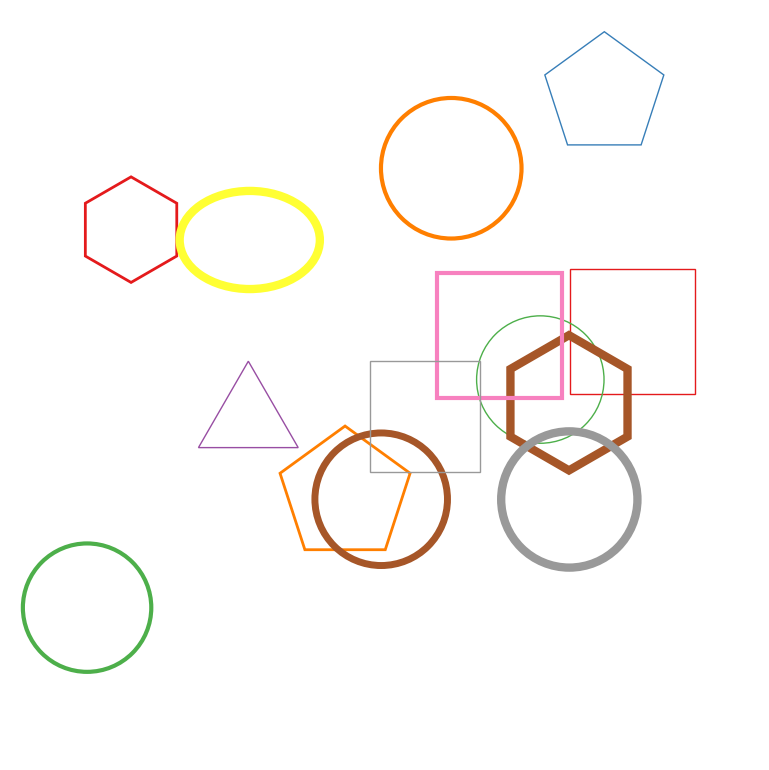[{"shape": "square", "thickness": 0.5, "radius": 0.41, "center": [0.822, 0.57]}, {"shape": "hexagon", "thickness": 1, "radius": 0.34, "center": [0.17, 0.702]}, {"shape": "pentagon", "thickness": 0.5, "radius": 0.41, "center": [0.785, 0.878]}, {"shape": "circle", "thickness": 0.5, "radius": 0.41, "center": [0.702, 0.507]}, {"shape": "circle", "thickness": 1.5, "radius": 0.42, "center": [0.113, 0.211]}, {"shape": "triangle", "thickness": 0.5, "radius": 0.37, "center": [0.323, 0.456]}, {"shape": "pentagon", "thickness": 1, "radius": 0.44, "center": [0.448, 0.358]}, {"shape": "circle", "thickness": 1.5, "radius": 0.46, "center": [0.586, 0.781]}, {"shape": "oval", "thickness": 3, "radius": 0.46, "center": [0.324, 0.688]}, {"shape": "circle", "thickness": 2.5, "radius": 0.43, "center": [0.495, 0.352]}, {"shape": "hexagon", "thickness": 3, "radius": 0.44, "center": [0.739, 0.477]}, {"shape": "square", "thickness": 1.5, "radius": 0.4, "center": [0.649, 0.564]}, {"shape": "circle", "thickness": 3, "radius": 0.44, "center": [0.739, 0.351]}, {"shape": "square", "thickness": 0.5, "radius": 0.36, "center": [0.552, 0.459]}]